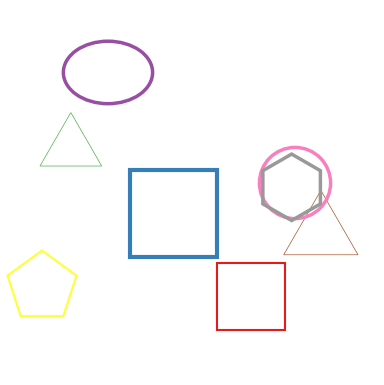[{"shape": "square", "thickness": 1.5, "radius": 0.44, "center": [0.652, 0.23]}, {"shape": "square", "thickness": 3, "radius": 0.57, "center": [0.451, 0.445]}, {"shape": "triangle", "thickness": 0.5, "radius": 0.46, "center": [0.184, 0.615]}, {"shape": "oval", "thickness": 2.5, "radius": 0.58, "center": [0.28, 0.812]}, {"shape": "pentagon", "thickness": 1.5, "radius": 0.47, "center": [0.109, 0.255]}, {"shape": "triangle", "thickness": 0.5, "radius": 0.56, "center": [0.833, 0.394]}, {"shape": "circle", "thickness": 2.5, "radius": 0.46, "center": [0.766, 0.525]}, {"shape": "hexagon", "thickness": 2.5, "radius": 0.43, "center": [0.757, 0.514]}]